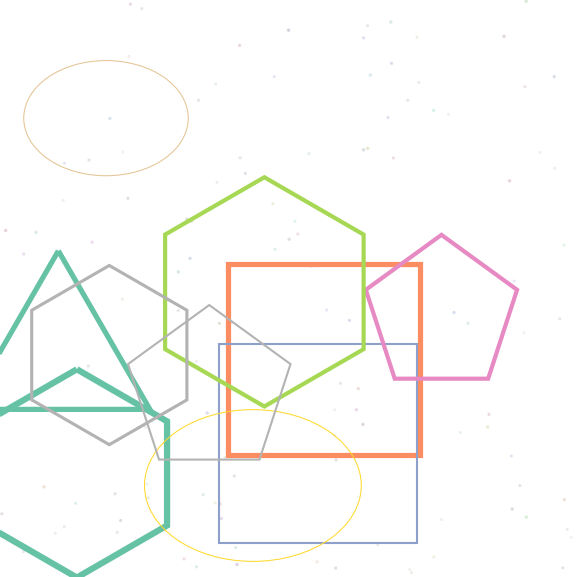[{"shape": "triangle", "thickness": 2.5, "radius": 0.92, "center": [0.101, 0.382]}, {"shape": "hexagon", "thickness": 3, "radius": 0.9, "center": [0.133, 0.179]}, {"shape": "square", "thickness": 2.5, "radius": 0.83, "center": [0.561, 0.376]}, {"shape": "square", "thickness": 1, "radius": 0.86, "center": [0.551, 0.231]}, {"shape": "pentagon", "thickness": 2, "radius": 0.69, "center": [0.764, 0.455]}, {"shape": "hexagon", "thickness": 2, "radius": 0.99, "center": [0.458, 0.494]}, {"shape": "oval", "thickness": 0.5, "radius": 0.94, "center": [0.438, 0.158]}, {"shape": "oval", "thickness": 0.5, "radius": 0.71, "center": [0.184, 0.795]}, {"shape": "pentagon", "thickness": 1, "radius": 0.74, "center": [0.362, 0.323]}, {"shape": "hexagon", "thickness": 1.5, "radius": 0.78, "center": [0.189, 0.384]}]